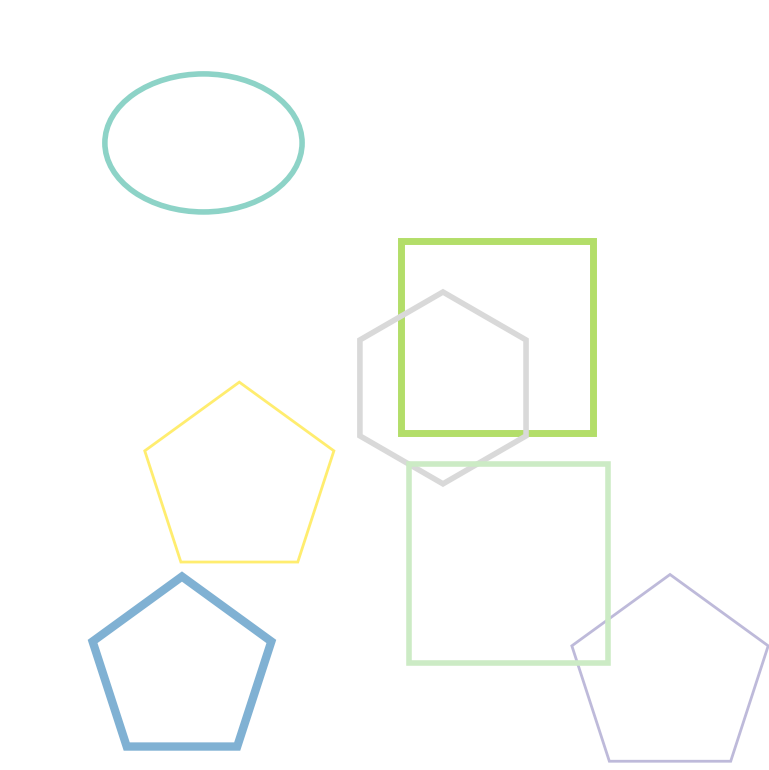[{"shape": "oval", "thickness": 2, "radius": 0.64, "center": [0.264, 0.814]}, {"shape": "pentagon", "thickness": 1, "radius": 0.67, "center": [0.87, 0.12]}, {"shape": "pentagon", "thickness": 3, "radius": 0.61, "center": [0.236, 0.129]}, {"shape": "square", "thickness": 2.5, "radius": 0.62, "center": [0.645, 0.563]}, {"shape": "hexagon", "thickness": 2, "radius": 0.62, "center": [0.575, 0.496]}, {"shape": "square", "thickness": 2, "radius": 0.65, "center": [0.66, 0.268]}, {"shape": "pentagon", "thickness": 1, "radius": 0.65, "center": [0.311, 0.375]}]